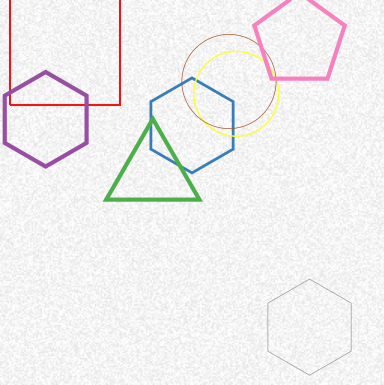[{"shape": "square", "thickness": 1.5, "radius": 0.72, "center": [0.169, 0.871]}, {"shape": "hexagon", "thickness": 2, "radius": 0.62, "center": [0.499, 0.674]}, {"shape": "triangle", "thickness": 3, "radius": 0.7, "center": [0.397, 0.551]}, {"shape": "hexagon", "thickness": 3, "radius": 0.61, "center": [0.119, 0.69]}, {"shape": "circle", "thickness": 1, "radius": 0.55, "center": [0.614, 0.756]}, {"shape": "circle", "thickness": 0.5, "radius": 0.61, "center": [0.595, 0.788]}, {"shape": "pentagon", "thickness": 3, "radius": 0.62, "center": [0.778, 0.896]}, {"shape": "hexagon", "thickness": 0.5, "radius": 0.62, "center": [0.804, 0.15]}]